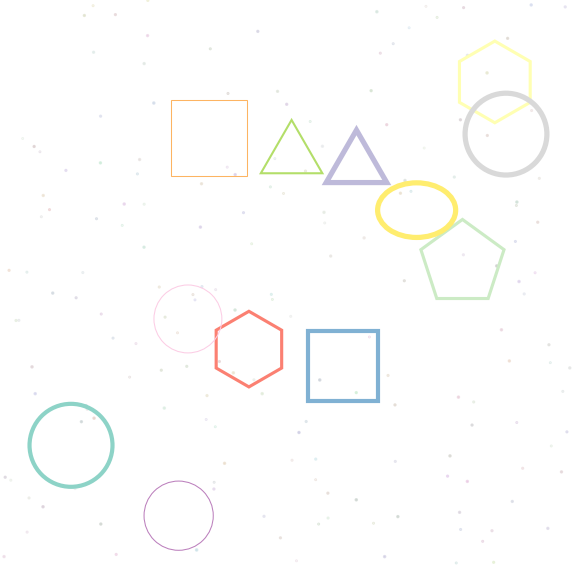[{"shape": "circle", "thickness": 2, "radius": 0.36, "center": [0.123, 0.228]}, {"shape": "hexagon", "thickness": 1.5, "radius": 0.35, "center": [0.857, 0.857]}, {"shape": "triangle", "thickness": 2.5, "radius": 0.3, "center": [0.617, 0.713]}, {"shape": "hexagon", "thickness": 1.5, "radius": 0.33, "center": [0.431, 0.395]}, {"shape": "square", "thickness": 2, "radius": 0.31, "center": [0.594, 0.365]}, {"shape": "square", "thickness": 0.5, "radius": 0.33, "center": [0.362, 0.76]}, {"shape": "triangle", "thickness": 1, "radius": 0.31, "center": [0.505, 0.73]}, {"shape": "circle", "thickness": 0.5, "radius": 0.29, "center": [0.325, 0.447]}, {"shape": "circle", "thickness": 2.5, "radius": 0.35, "center": [0.876, 0.767]}, {"shape": "circle", "thickness": 0.5, "radius": 0.3, "center": [0.309, 0.106]}, {"shape": "pentagon", "thickness": 1.5, "radius": 0.38, "center": [0.801, 0.543]}, {"shape": "oval", "thickness": 2.5, "radius": 0.34, "center": [0.721, 0.635]}]